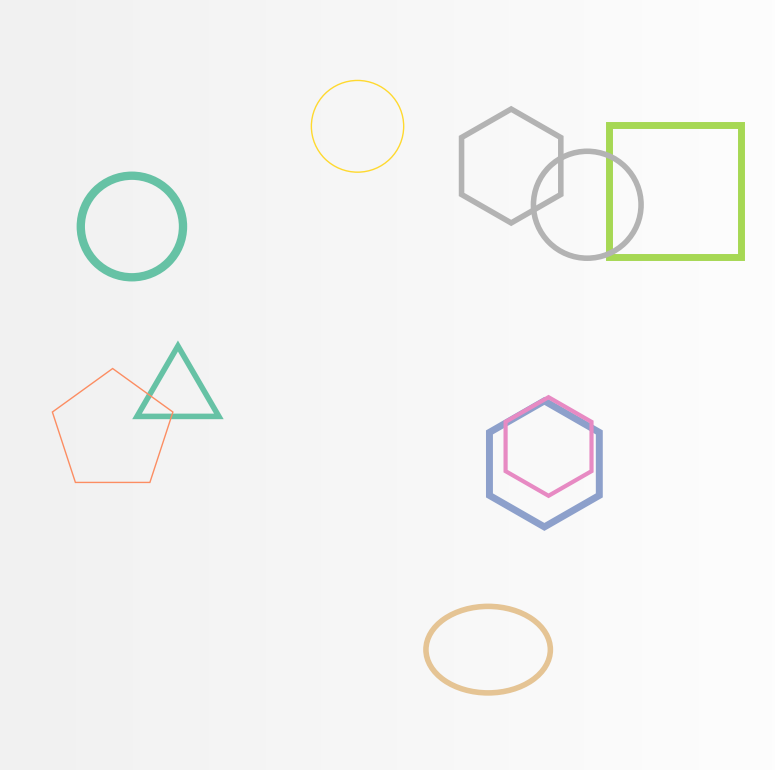[{"shape": "circle", "thickness": 3, "radius": 0.33, "center": [0.17, 0.706]}, {"shape": "triangle", "thickness": 2, "radius": 0.3, "center": [0.23, 0.49]}, {"shape": "pentagon", "thickness": 0.5, "radius": 0.41, "center": [0.145, 0.44]}, {"shape": "hexagon", "thickness": 2.5, "radius": 0.41, "center": [0.702, 0.398]}, {"shape": "hexagon", "thickness": 1.5, "radius": 0.32, "center": [0.708, 0.42]}, {"shape": "square", "thickness": 2.5, "radius": 0.43, "center": [0.871, 0.752]}, {"shape": "circle", "thickness": 0.5, "radius": 0.3, "center": [0.461, 0.836]}, {"shape": "oval", "thickness": 2, "radius": 0.4, "center": [0.63, 0.156]}, {"shape": "circle", "thickness": 2, "radius": 0.35, "center": [0.758, 0.734]}, {"shape": "hexagon", "thickness": 2, "radius": 0.37, "center": [0.66, 0.784]}]